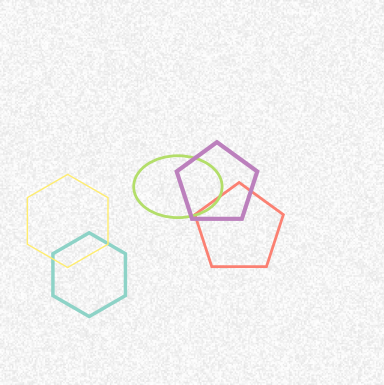[{"shape": "hexagon", "thickness": 2.5, "radius": 0.54, "center": [0.232, 0.287]}, {"shape": "pentagon", "thickness": 2, "radius": 0.6, "center": [0.621, 0.405]}, {"shape": "oval", "thickness": 2, "radius": 0.57, "center": [0.462, 0.515]}, {"shape": "pentagon", "thickness": 3, "radius": 0.55, "center": [0.564, 0.521]}, {"shape": "hexagon", "thickness": 1, "radius": 0.6, "center": [0.176, 0.426]}]